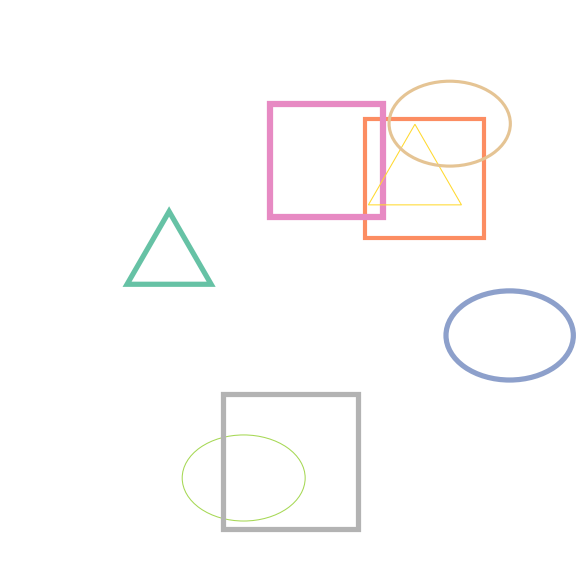[{"shape": "triangle", "thickness": 2.5, "radius": 0.42, "center": [0.293, 0.549]}, {"shape": "square", "thickness": 2, "radius": 0.52, "center": [0.735, 0.69]}, {"shape": "oval", "thickness": 2.5, "radius": 0.55, "center": [0.883, 0.418]}, {"shape": "square", "thickness": 3, "radius": 0.49, "center": [0.565, 0.722]}, {"shape": "oval", "thickness": 0.5, "radius": 0.53, "center": [0.422, 0.171]}, {"shape": "triangle", "thickness": 0.5, "radius": 0.47, "center": [0.718, 0.691]}, {"shape": "oval", "thickness": 1.5, "radius": 0.53, "center": [0.779, 0.785]}, {"shape": "square", "thickness": 2.5, "radius": 0.59, "center": [0.503, 0.2]}]